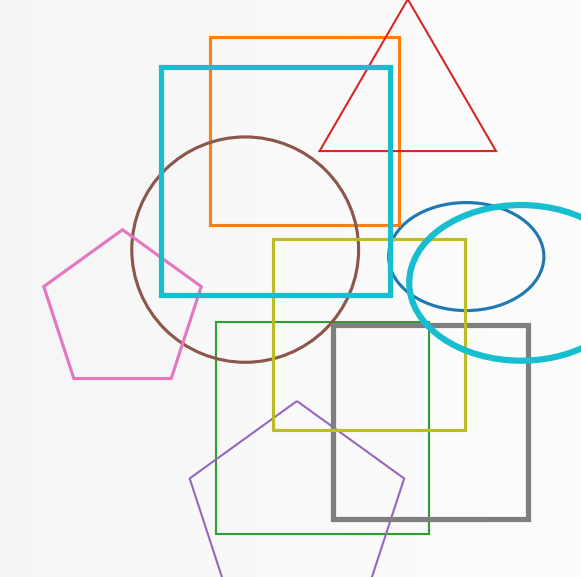[{"shape": "oval", "thickness": 1.5, "radius": 0.67, "center": [0.802, 0.555]}, {"shape": "square", "thickness": 1.5, "radius": 0.81, "center": [0.523, 0.772]}, {"shape": "square", "thickness": 1, "radius": 0.92, "center": [0.555, 0.258]}, {"shape": "triangle", "thickness": 1, "radius": 0.88, "center": [0.702, 0.825]}, {"shape": "pentagon", "thickness": 1, "radius": 0.97, "center": [0.511, 0.111]}, {"shape": "circle", "thickness": 1.5, "radius": 0.98, "center": [0.422, 0.567]}, {"shape": "pentagon", "thickness": 1.5, "radius": 0.71, "center": [0.211, 0.459]}, {"shape": "square", "thickness": 2.5, "radius": 0.84, "center": [0.741, 0.268]}, {"shape": "square", "thickness": 1.5, "radius": 0.82, "center": [0.635, 0.42]}, {"shape": "oval", "thickness": 3, "radius": 0.96, "center": [0.897, 0.509]}, {"shape": "square", "thickness": 2.5, "radius": 0.99, "center": [0.474, 0.685]}]